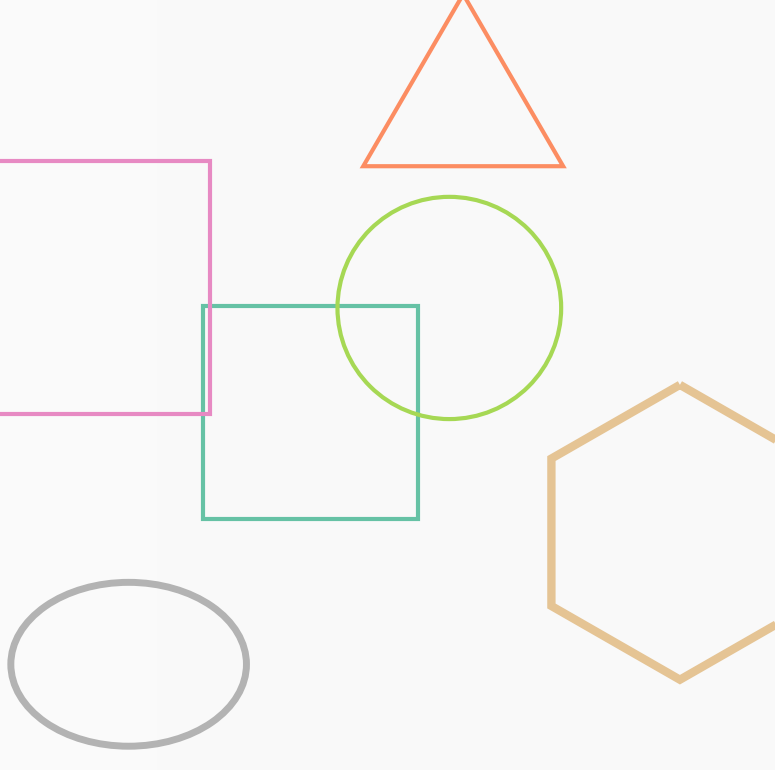[{"shape": "square", "thickness": 1.5, "radius": 0.69, "center": [0.4, 0.465]}, {"shape": "triangle", "thickness": 1.5, "radius": 0.74, "center": [0.598, 0.859]}, {"shape": "square", "thickness": 1.5, "radius": 0.82, "center": [0.107, 0.626]}, {"shape": "circle", "thickness": 1.5, "radius": 0.72, "center": [0.58, 0.6]}, {"shape": "hexagon", "thickness": 3, "radius": 0.96, "center": [0.877, 0.309]}, {"shape": "oval", "thickness": 2.5, "radius": 0.76, "center": [0.166, 0.137]}]